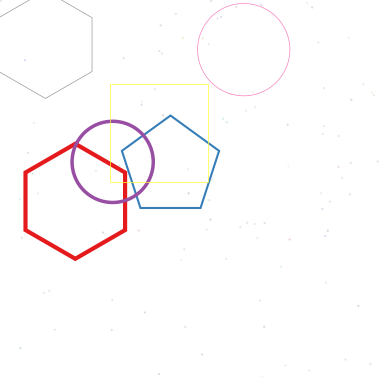[{"shape": "hexagon", "thickness": 3, "radius": 0.75, "center": [0.196, 0.477]}, {"shape": "pentagon", "thickness": 1.5, "radius": 0.66, "center": [0.443, 0.567]}, {"shape": "circle", "thickness": 2.5, "radius": 0.53, "center": [0.293, 0.58]}, {"shape": "square", "thickness": 0.5, "radius": 0.64, "center": [0.413, 0.655]}, {"shape": "circle", "thickness": 0.5, "radius": 0.6, "center": [0.633, 0.871]}, {"shape": "hexagon", "thickness": 0.5, "radius": 0.7, "center": [0.118, 0.884]}]